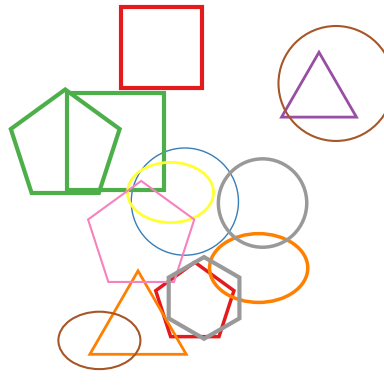[{"shape": "pentagon", "thickness": 2.5, "radius": 0.53, "center": [0.506, 0.212]}, {"shape": "square", "thickness": 3, "radius": 0.53, "center": [0.42, 0.876]}, {"shape": "circle", "thickness": 1, "radius": 0.7, "center": [0.48, 0.476]}, {"shape": "square", "thickness": 3, "radius": 0.63, "center": [0.299, 0.632]}, {"shape": "pentagon", "thickness": 3, "radius": 0.74, "center": [0.169, 0.619]}, {"shape": "triangle", "thickness": 2, "radius": 0.56, "center": [0.829, 0.752]}, {"shape": "oval", "thickness": 2.5, "radius": 0.64, "center": [0.672, 0.304]}, {"shape": "triangle", "thickness": 2, "radius": 0.72, "center": [0.359, 0.152]}, {"shape": "oval", "thickness": 2, "radius": 0.56, "center": [0.443, 0.5]}, {"shape": "oval", "thickness": 1.5, "radius": 0.53, "center": [0.258, 0.116]}, {"shape": "circle", "thickness": 1.5, "radius": 0.75, "center": [0.873, 0.783]}, {"shape": "pentagon", "thickness": 1.5, "radius": 0.73, "center": [0.367, 0.385]}, {"shape": "hexagon", "thickness": 3, "radius": 0.53, "center": [0.53, 0.226]}, {"shape": "circle", "thickness": 2.5, "radius": 0.57, "center": [0.682, 0.473]}]